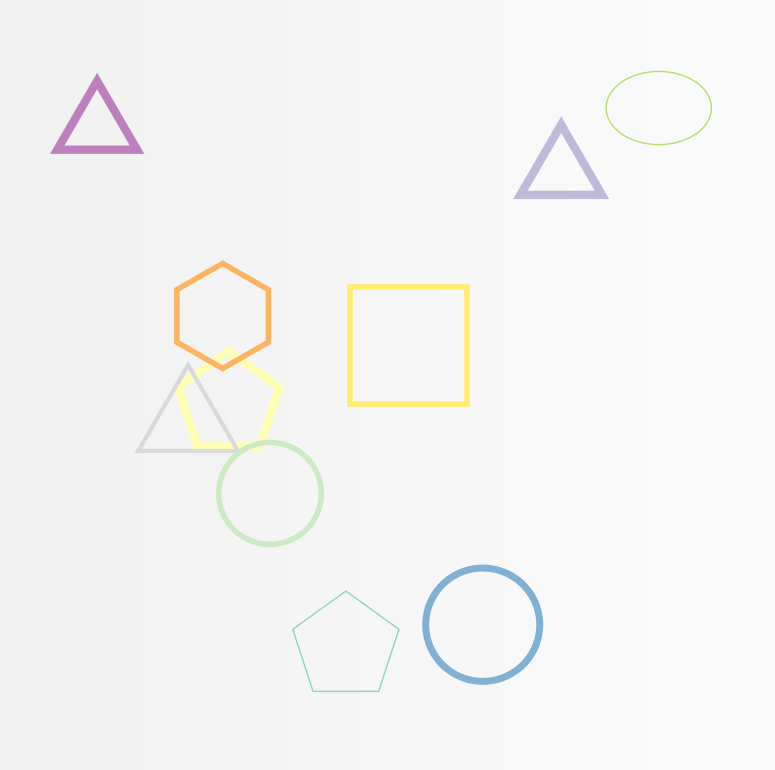[{"shape": "pentagon", "thickness": 0.5, "radius": 0.36, "center": [0.446, 0.16]}, {"shape": "pentagon", "thickness": 3, "radius": 0.34, "center": [0.295, 0.476]}, {"shape": "triangle", "thickness": 3, "radius": 0.3, "center": [0.724, 0.777]}, {"shape": "circle", "thickness": 2.5, "radius": 0.37, "center": [0.623, 0.189]}, {"shape": "hexagon", "thickness": 2, "radius": 0.34, "center": [0.287, 0.59]}, {"shape": "oval", "thickness": 0.5, "radius": 0.34, "center": [0.85, 0.86]}, {"shape": "triangle", "thickness": 1.5, "radius": 0.37, "center": [0.243, 0.451]}, {"shape": "triangle", "thickness": 3, "radius": 0.3, "center": [0.125, 0.835]}, {"shape": "circle", "thickness": 2, "radius": 0.33, "center": [0.348, 0.359]}, {"shape": "square", "thickness": 2, "radius": 0.38, "center": [0.527, 0.551]}]